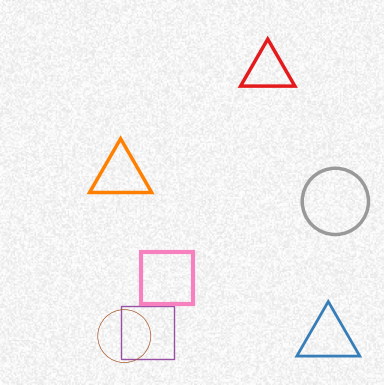[{"shape": "triangle", "thickness": 2.5, "radius": 0.41, "center": [0.695, 0.817]}, {"shape": "triangle", "thickness": 2, "radius": 0.47, "center": [0.853, 0.122]}, {"shape": "square", "thickness": 1, "radius": 0.34, "center": [0.383, 0.136]}, {"shape": "triangle", "thickness": 2.5, "radius": 0.47, "center": [0.313, 0.547]}, {"shape": "circle", "thickness": 0.5, "radius": 0.34, "center": [0.323, 0.127]}, {"shape": "square", "thickness": 3, "radius": 0.34, "center": [0.434, 0.277]}, {"shape": "circle", "thickness": 2.5, "radius": 0.43, "center": [0.871, 0.477]}]